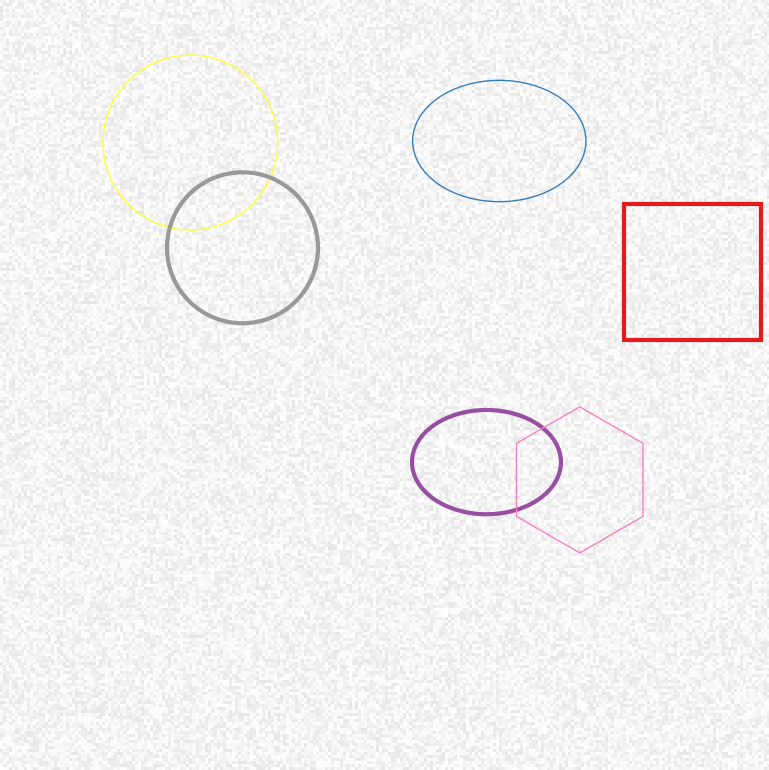[{"shape": "square", "thickness": 1.5, "radius": 0.44, "center": [0.899, 0.647]}, {"shape": "oval", "thickness": 0.5, "radius": 0.56, "center": [0.648, 0.817]}, {"shape": "oval", "thickness": 1.5, "radius": 0.48, "center": [0.632, 0.4]}, {"shape": "circle", "thickness": 0.5, "radius": 0.57, "center": [0.247, 0.815]}, {"shape": "hexagon", "thickness": 0.5, "radius": 0.47, "center": [0.753, 0.377]}, {"shape": "circle", "thickness": 1.5, "radius": 0.49, "center": [0.315, 0.678]}]